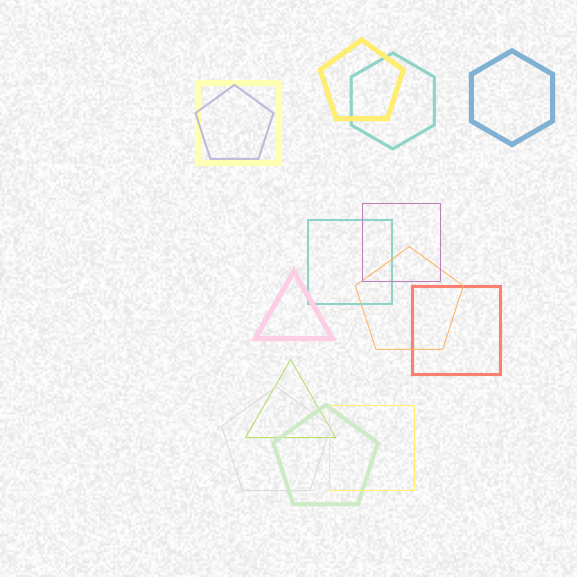[{"shape": "hexagon", "thickness": 1.5, "radius": 0.42, "center": [0.68, 0.824]}, {"shape": "square", "thickness": 1, "radius": 0.37, "center": [0.607, 0.546]}, {"shape": "square", "thickness": 3, "radius": 0.35, "center": [0.413, 0.786]}, {"shape": "pentagon", "thickness": 1, "radius": 0.35, "center": [0.406, 0.781]}, {"shape": "square", "thickness": 1.5, "radius": 0.38, "center": [0.79, 0.428]}, {"shape": "hexagon", "thickness": 2.5, "radius": 0.41, "center": [0.887, 0.83]}, {"shape": "pentagon", "thickness": 0.5, "radius": 0.49, "center": [0.709, 0.474]}, {"shape": "triangle", "thickness": 0.5, "radius": 0.45, "center": [0.503, 0.286]}, {"shape": "triangle", "thickness": 2.5, "radius": 0.39, "center": [0.509, 0.452]}, {"shape": "pentagon", "thickness": 0.5, "radius": 0.5, "center": [0.478, 0.23]}, {"shape": "square", "thickness": 0.5, "radius": 0.34, "center": [0.694, 0.58]}, {"shape": "pentagon", "thickness": 2, "radius": 0.48, "center": [0.564, 0.203]}, {"shape": "pentagon", "thickness": 2.5, "radius": 0.38, "center": [0.626, 0.855]}, {"shape": "square", "thickness": 0.5, "radius": 0.37, "center": [0.643, 0.224]}]